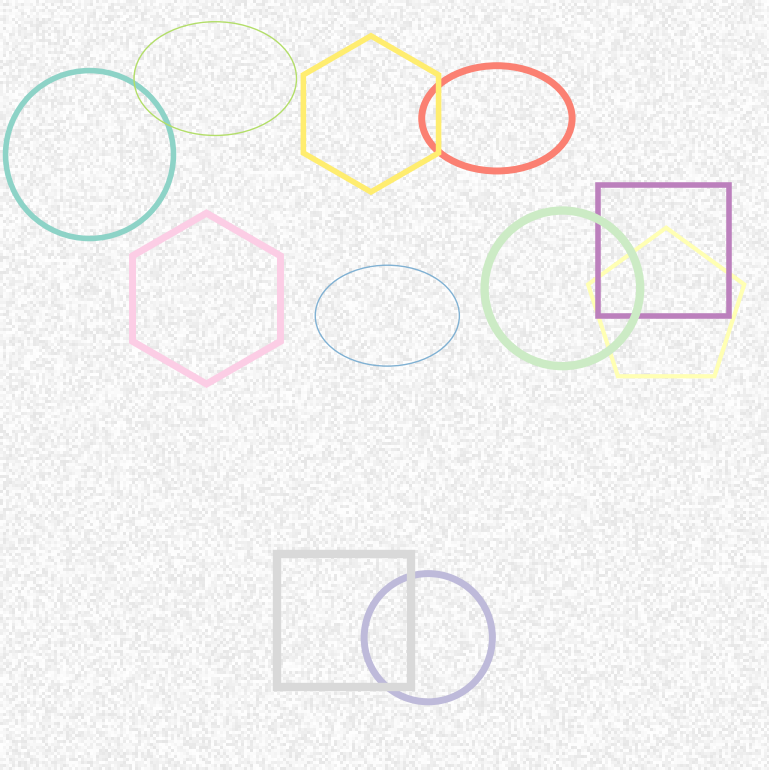[{"shape": "circle", "thickness": 2, "radius": 0.55, "center": [0.116, 0.799]}, {"shape": "pentagon", "thickness": 1.5, "radius": 0.53, "center": [0.865, 0.598]}, {"shape": "circle", "thickness": 2.5, "radius": 0.42, "center": [0.556, 0.172]}, {"shape": "oval", "thickness": 2.5, "radius": 0.49, "center": [0.645, 0.846]}, {"shape": "oval", "thickness": 0.5, "radius": 0.47, "center": [0.503, 0.59]}, {"shape": "oval", "thickness": 0.5, "radius": 0.53, "center": [0.28, 0.898]}, {"shape": "hexagon", "thickness": 2.5, "radius": 0.55, "center": [0.268, 0.612]}, {"shape": "square", "thickness": 3, "radius": 0.43, "center": [0.447, 0.195]}, {"shape": "square", "thickness": 2, "radius": 0.43, "center": [0.862, 0.674]}, {"shape": "circle", "thickness": 3, "radius": 0.51, "center": [0.73, 0.626]}, {"shape": "hexagon", "thickness": 2, "radius": 0.51, "center": [0.482, 0.852]}]